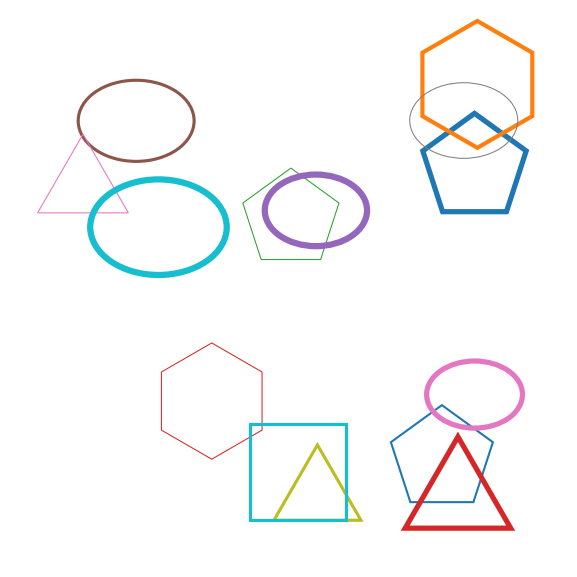[{"shape": "pentagon", "thickness": 1, "radius": 0.46, "center": [0.765, 0.205]}, {"shape": "pentagon", "thickness": 2.5, "radius": 0.47, "center": [0.822, 0.709]}, {"shape": "hexagon", "thickness": 2, "radius": 0.55, "center": [0.827, 0.853]}, {"shape": "pentagon", "thickness": 0.5, "radius": 0.44, "center": [0.504, 0.621]}, {"shape": "triangle", "thickness": 2.5, "radius": 0.53, "center": [0.793, 0.137]}, {"shape": "hexagon", "thickness": 0.5, "radius": 0.5, "center": [0.367, 0.305]}, {"shape": "oval", "thickness": 3, "radius": 0.44, "center": [0.547, 0.635]}, {"shape": "oval", "thickness": 1.5, "radius": 0.5, "center": [0.236, 0.79]}, {"shape": "triangle", "thickness": 0.5, "radius": 0.45, "center": [0.144, 0.676]}, {"shape": "oval", "thickness": 2.5, "radius": 0.41, "center": [0.822, 0.316]}, {"shape": "oval", "thickness": 0.5, "radius": 0.47, "center": [0.803, 0.79]}, {"shape": "triangle", "thickness": 1.5, "radius": 0.43, "center": [0.55, 0.142]}, {"shape": "square", "thickness": 1.5, "radius": 0.42, "center": [0.516, 0.182]}, {"shape": "oval", "thickness": 3, "radius": 0.59, "center": [0.274, 0.606]}]